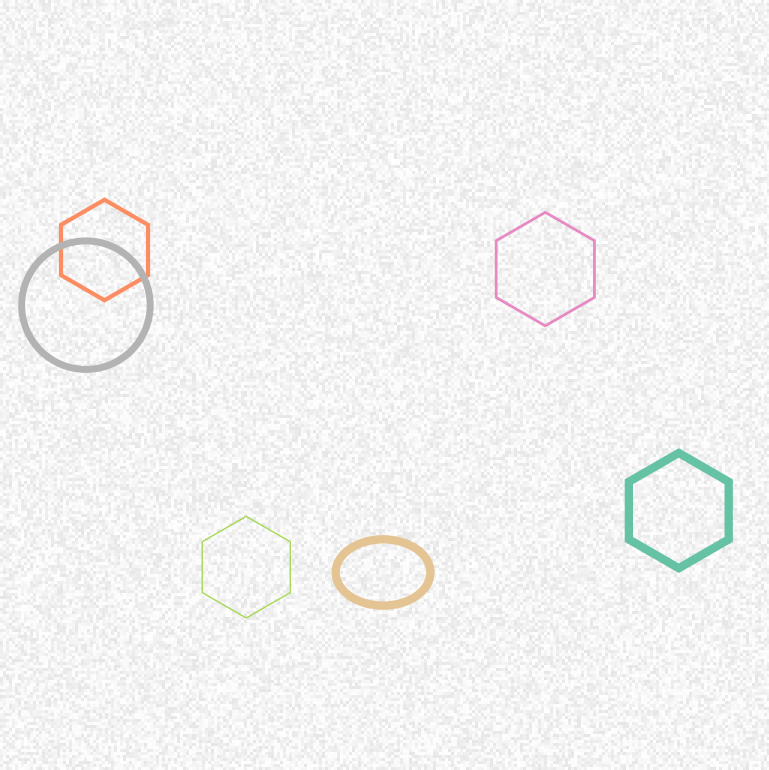[{"shape": "hexagon", "thickness": 3, "radius": 0.37, "center": [0.882, 0.337]}, {"shape": "hexagon", "thickness": 1.5, "radius": 0.33, "center": [0.136, 0.675]}, {"shape": "hexagon", "thickness": 1, "radius": 0.37, "center": [0.708, 0.651]}, {"shape": "hexagon", "thickness": 0.5, "radius": 0.33, "center": [0.32, 0.263]}, {"shape": "oval", "thickness": 3, "radius": 0.31, "center": [0.497, 0.257]}, {"shape": "circle", "thickness": 2.5, "radius": 0.42, "center": [0.112, 0.604]}]